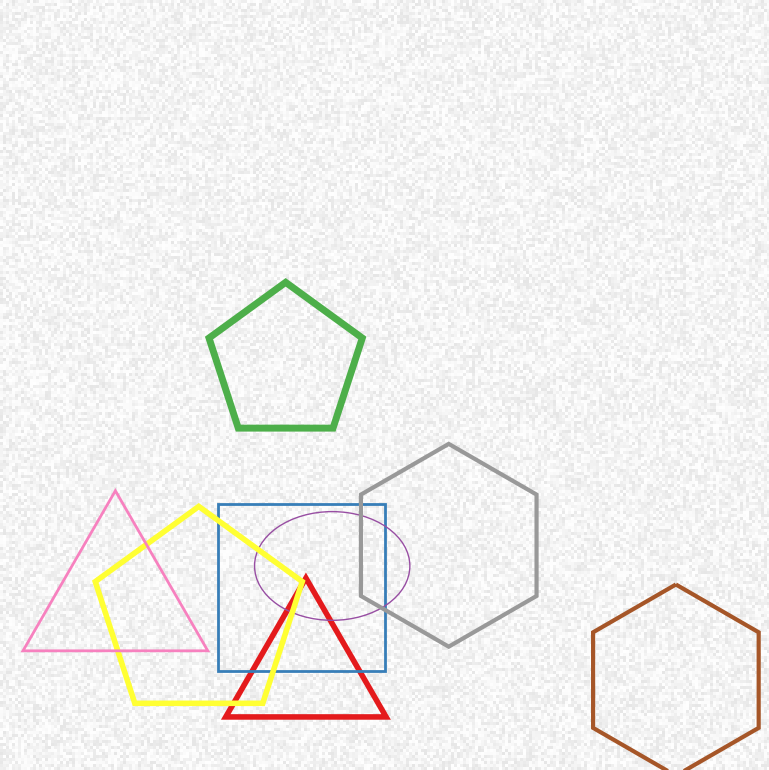[{"shape": "triangle", "thickness": 2, "radius": 0.6, "center": [0.397, 0.129]}, {"shape": "square", "thickness": 1, "radius": 0.54, "center": [0.392, 0.237]}, {"shape": "pentagon", "thickness": 2.5, "radius": 0.52, "center": [0.371, 0.529]}, {"shape": "oval", "thickness": 0.5, "radius": 0.5, "center": [0.431, 0.265]}, {"shape": "pentagon", "thickness": 2, "radius": 0.71, "center": [0.258, 0.201]}, {"shape": "hexagon", "thickness": 1.5, "radius": 0.62, "center": [0.878, 0.117]}, {"shape": "triangle", "thickness": 1, "radius": 0.69, "center": [0.15, 0.224]}, {"shape": "hexagon", "thickness": 1.5, "radius": 0.66, "center": [0.583, 0.292]}]